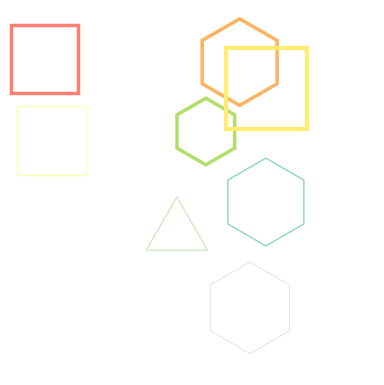[{"shape": "hexagon", "thickness": 1, "radius": 0.57, "center": [0.691, 0.475]}, {"shape": "square", "thickness": 1, "radius": 0.45, "center": [0.134, 0.636]}, {"shape": "square", "thickness": 2.5, "radius": 0.44, "center": [0.116, 0.847]}, {"shape": "hexagon", "thickness": 2.5, "radius": 0.56, "center": [0.623, 0.839]}, {"shape": "hexagon", "thickness": 2.5, "radius": 0.43, "center": [0.535, 0.658]}, {"shape": "hexagon", "thickness": 0.5, "radius": 0.59, "center": [0.649, 0.2]}, {"shape": "triangle", "thickness": 1, "radius": 0.46, "center": [0.459, 0.396]}, {"shape": "square", "thickness": 3, "radius": 0.52, "center": [0.693, 0.77]}]